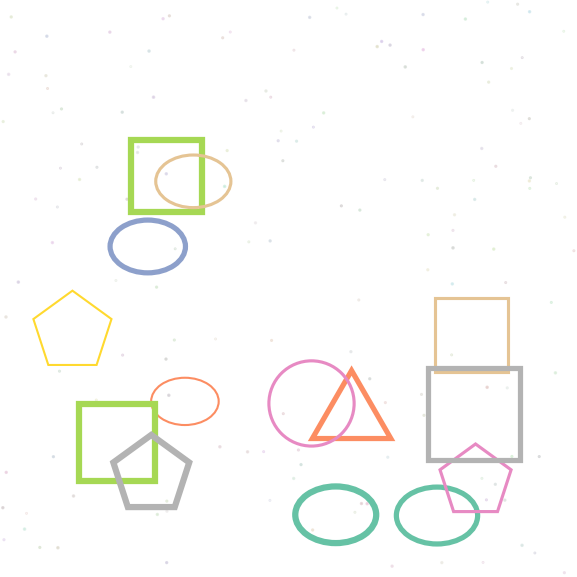[{"shape": "oval", "thickness": 2.5, "radius": 0.35, "center": [0.757, 0.106]}, {"shape": "oval", "thickness": 3, "radius": 0.35, "center": [0.581, 0.108]}, {"shape": "oval", "thickness": 1, "radius": 0.29, "center": [0.32, 0.304]}, {"shape": "triangle", "thickness": 2.5, "radius": 0.39, "center": [0.609, 0.279]}, {"shape": "oval", "thickness": 2.5, "radius": 0.33, "center": [0.256, 0.572]}, {"shape": "circle", "thickness": 1.5, "radius": 0.37, "center": [0.539, 0.301]}, {"shape": "pentagon", "thickness": 1.5, "radius": 0.32, "center": [0.823, 0.166]}, {"shape": "square", "thickness": 3, "radius": 0.33, "center": [0.203, 0.233]}, {"shape": "square", "thickness": 3, "radius": 0.31, "center": [0.288, 0.695]}, {"shape": "pentagon", "thickness": 1, "radius": 0.36, "center": [0.125, 0.425]}, {"shape": "square", "thickness": 1.5, "radius": 0.32, "center": [0.817, 0.419]}, {"shape": "oval", "thickness": 1.5, "radius": 0.33, "center": [0.335, 0.685]}, {"shape": "pentagon", "thickness": 3, "radius": 0.35, "center": [0.262, 0.177]}, {"shape": "square", "thickness": 2.5, "radius": 0.4, "center": [0.821, 0.283]}]